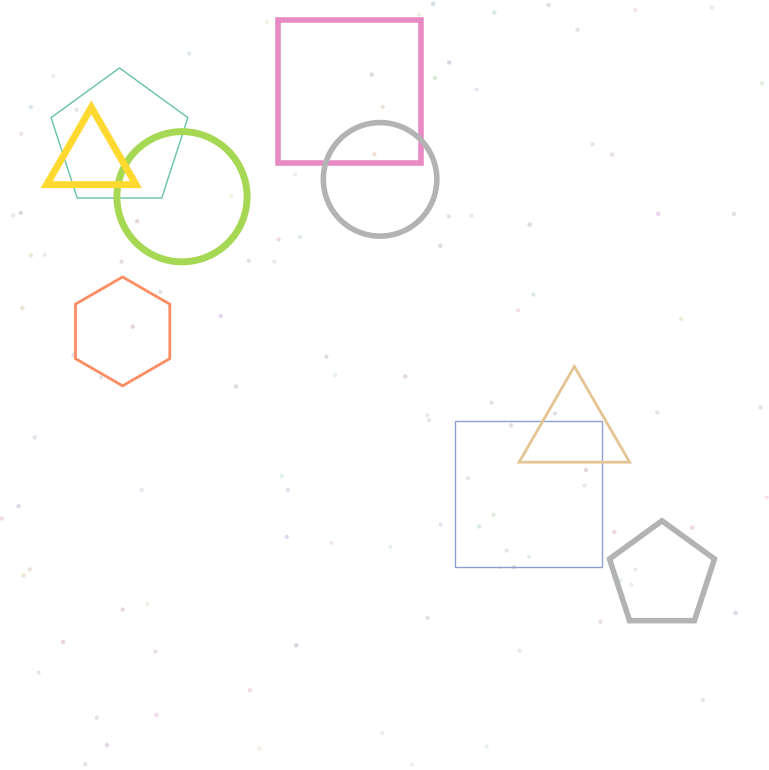[{"shape": "pentagon", "thickness": 0.5, "radius": 0.47, "center": [0.155, 0.818]}, {"shape": "hexagon", "thickness": 1, "radius": 0.35, "center": [0.159, 0.57]}, {"shape": "square", "thickness": 0.5, "radius": 0.47, "center": [0.686, 0.358]}, {"shape": "square", "thickness": 2, "radius": 0.46, "center": [0.454, 0.881]}, {"shape": "circle", "thickness": 2.5, "radius": 0.42, "center": [0.236, 0.745]}, {"shape": "triangle", "thickness": 2.5, "radius": 0.33, "center": [0.119, 0.794]}, {"shape": "triangle", "thickness": 1, "radius": 0.41, "center": [0.746, 0.441]}, {"shape": "pentagon", "thickness": 2, "radius": 0.36, "center": [0.86, 0.252]}, {"shape": "circle", "thickness": 2, "radius": 0.37, "center": [0.494, 0.767]}]